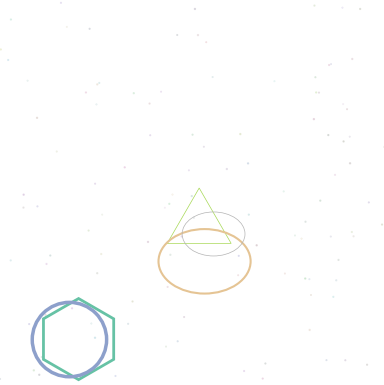[{"shape": "hexagon", "thickness": 2, "radius": 0.53, "center": [0.204, 0.119]}, {"shape": "circle", "thickness": 2.5, "radius": 0.48, "center": [0.18, 0.118]}, {"shape": "triangle", "thickness": 0.5, "radius": 0.48, "center": [0.517, 0.416]}, {"shape": "oval", "thickness": 1.5, "radius": 0.6, "center": [0.531, 0.321]}, {"shape": "oval", "thickness": 0.5, "radius": 0.41, "center": [0.555, 0.392]}]